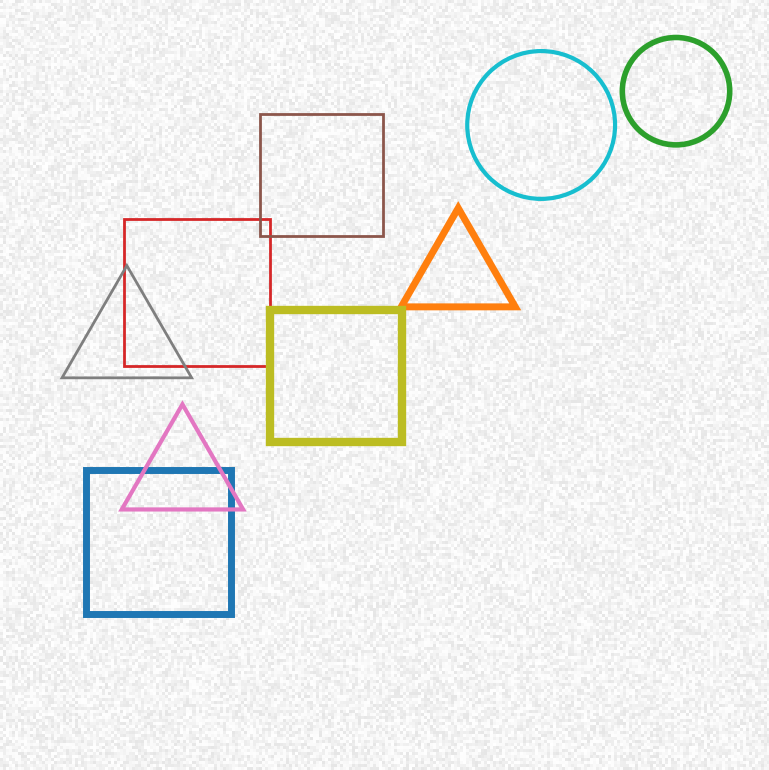[{"shape": "square", "thickness": 2.5, "radius": 0.47, "center": [0.206, 0.296]}, {"shape": "triangle", "thickness": 2.5, "radius": 0.43, "center": [0.595, 0.644]}, {"shape": "circle", "thickness": 2, "radius": 0.35, "center": [0.878, 0.882]}, {"shape": "square", "thickness": 1, "radius": 0.47, "center": [0.256, 0.62]}, {"shape": "square", "thickness": 1, "radius": 0.4, "center": [0.417, 0.772]}, {"shape": "triangle", "thickness": 1.5, "radius": 0.46, "center": [0.237, 0.384]}, {"shape": "triangle", "thickness": 1, "radius": 0.49, "center": [0.165, 0.558]}, {"shape": "square", "thickness": 3, "radius": 0.43, "center": [0.436, 0.512]}, {"shape": "circle", "thickness": 1.5, "radius": 0.48, "center": [0.703, 0.838]}]